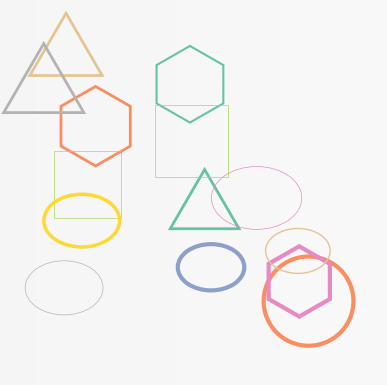[{"shape": "triangle", "thickness": 2, "radius": 0.51, "center": [0.528, 0.457]}, {"shape": "hexagon", "thickness": 1.5, "radius": 0.5, "center": [0.49, 0.781]}, {"shape": "circle", "thickness": 3, "radius": 0.58, "center": [0.796, 0.218]}, {"shape": "hexagon", "thickness": 2, "radius": 0.52, "center": [0.247, 0.672]}, {"shape": "oval", "thickness": 3, "radius": 0.43, "center": [0.545, 0.306]}, {"shape": "oval", "thickness": 0.5, "radius": 0.58, "center": [0.662, 0.486]}, {"shape": "hexagon", "thickness": 3, "radius": 0.46, "center": [0.772, 0.269]}, {"shape": "square", "thickness": 0.5, "radius": 0.44, "center": [0.225, 0.52]}, {"shape": "square", "thickness": 0.5, "radius": 0.47, "center": [0.494, 0.634]}, {"shape": "oval", "thickness": 2.5, "radius": 0.49, "center": [0.211, 0.427]}, {"shape": "oval", "thickness": 1, "radius": 0.42, "center": [0.769, 0.348]}, {"shape": "triangle", "thickness": 2, "radius": 0.54, "center": [0.17, 0.858]}, {"shape": "triangle", "thickness": 2, "radius": 0.6, "center": [0.113, 0.767]}, {"shape": "oval", "thickness": 0.5, "radius": 0.5, "center": [0.165, 0.252]}]